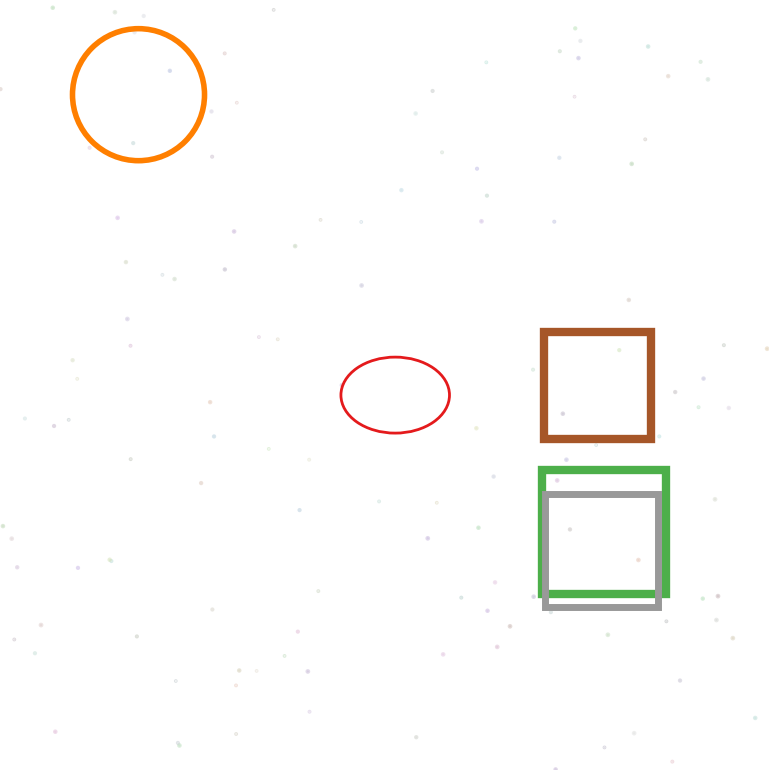[{"shape": "oval", "thickness": 1, "radius": 0.35, "center": [0.513, 0.487]}, {"shape": "square", "thickness": 3, "radius": 0.4, "center": [0.784, 0.309]}, {"shape": "circle", "thickness": 2, "radius": 0.43, "center": [0.18, 0.877]}, {"shape": "square", "thickness": 3, "radius": 0.35, "center": [0.776, 0.499]}, {"shape": "square", "thickness": 2.5, "radius": 0.37, "center": [0.782, 0.285]}]